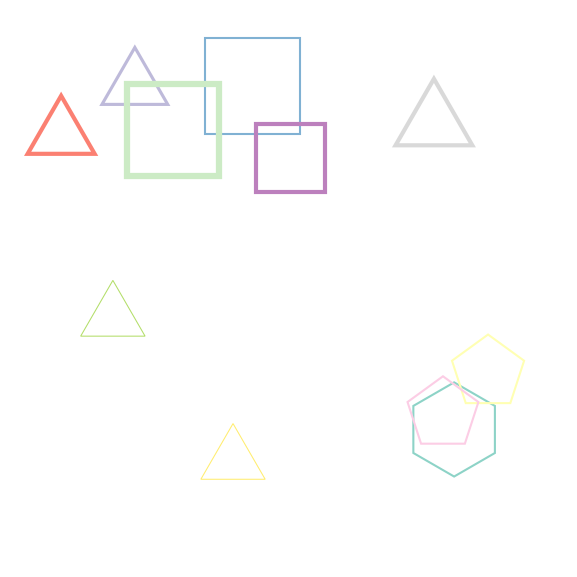[{"shape": "hexagon", "thickness": 1, "radius": 0.41, "center": [0.786, 0.255]}, {"shape": "pentagon", "thickness": 1, "radius": 0.33, "center": [0.845, 0.354]}, {"shape": "triangle", "thickness": 1.5, "radius": 0.33, "center": [0.233, 0.851]}, {"shape": "triangle", "thickness": 2, "radius": 0.34, "center": [0.106, 0.766]}, {"shape": "square", "thickness": 1, "radius": 0.41, "center": [0.437, 0.85]}, {"shape": "triangle", "thickness": 0.5, "radius": 0.32, "center": [0.195, 0.449]}, {"shape": "pentagon", "thickness": 1, "radius": 0.32, "center": [0.767, 0.283]}, {"shape": "triangle", "thickness": 2, "radius": 0.38, "center": [0.751, 0.786]}, {"shape": "square", "thickness": 2, "radius": 0.3, "center": [0.503, 0.726]}, {"shape": "square", "thickness": 3, "radius": 0.4, "center": [0.299, 0.774]}, {"shape": "triangle", "thickness": 0.5, "radius": 0.32, "center": [0.403, 0.201]}]